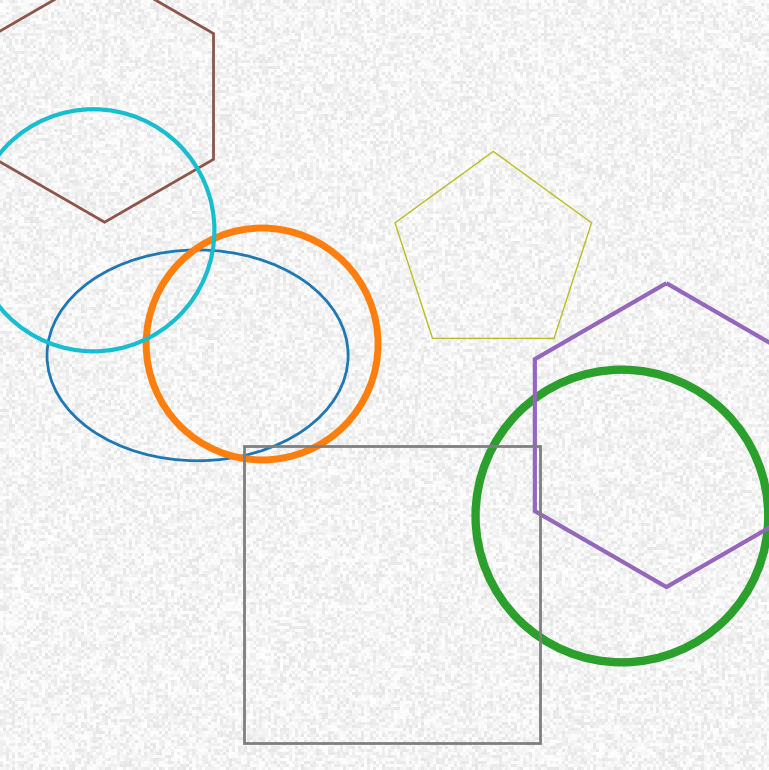[{"shape": "oval", "thickness": 1, "radius": 0.98, "center": [0.257, 0.539]}, {"shape": "circle", "thickness": 2.5, "radius": 0.75, "center": [0.34, 0.553]}, {"shape": "circle", "thickness": 3, "radius": 0.95, "center": [0.808, 0.33]}, {"shape": "hexagon", "thickness": 1.5, "radius": 0.99, "center": [0.865, 0.435]}, {"shape": "hexagon", "thickness": 1, "radius": 0.82, "center": [0.136, 0.875]}, {"shape": "square", "thickness": 1, "radius": 0.96, "center": [0.509, 0.228]}, {"shape": "pentagon", "thickness": 0.5, "radius": 0.67, "center": [0.641, 0.669]}, {"shape": "circle", "thickness": 1.5, "radius": 0.79, "center": [0.121, 0.701]}]